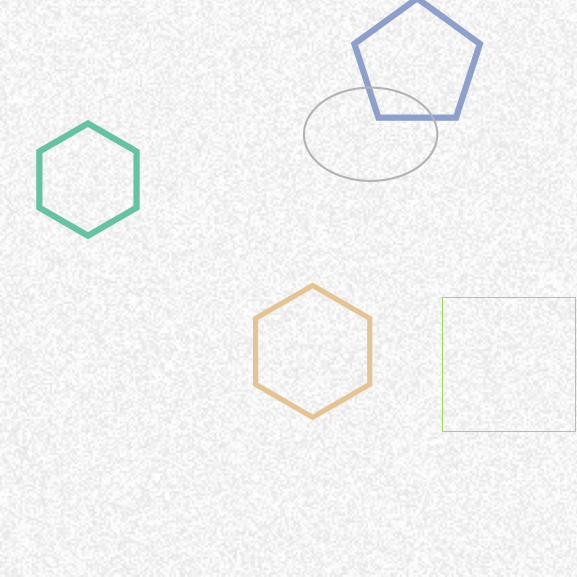[{"shape": "hexagon", "thickness": 3, "radius": 0.49, "center": [0.152, 0.688]}, {"shape": "pentagon", "thickness": 3, "radius": 0.57, "center": [0.722, 0.888]}, {"shape": "square", "thickness": 0.5, "radius": 0.58, "center": [0.88, 0.368]}, {"shape": "hexagon", "thickness": 2.5, "radius": 0.57, "center": [0.541, 0.391]}, {"shape": "oval", "thickness": 1, "radius": 0.58, "center": [0.642, 0.767]}]